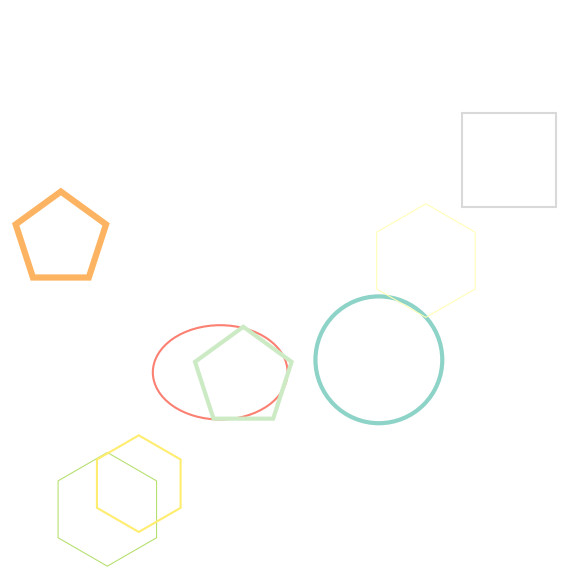[{"shape": "circle", "thickness": 2, "radius": 0.55, "center": [0.656, 0.376]}, {"shape": "hexagon", "thickness": 0.5, "radius": 0.49, "center": [0.738, 0.548]}, {"shape": "oval", "thickness": 1, "radius": 0.58, "center": [0.381, 0.354]}, {"shape": "pentagon", "thickness": 3, "radius": 0.41, "center": [0.105, 0.585]}, {"shape": "hexagon", "thickness": 0.5, "radius": 0.49, "center": [0.186, 0.117]}, {"shape": "square", "thickness": 1, "radius": 0.41, "center": [0.881, 0.722]}, {"shape": "pentagon", "thickness": 2, "radius": 0.44, "center": [0.421, 0.345]}, {"shape": "hexagon", "thickness": 1, "radius": 0.42, "center": [0.24, 0.162]}]